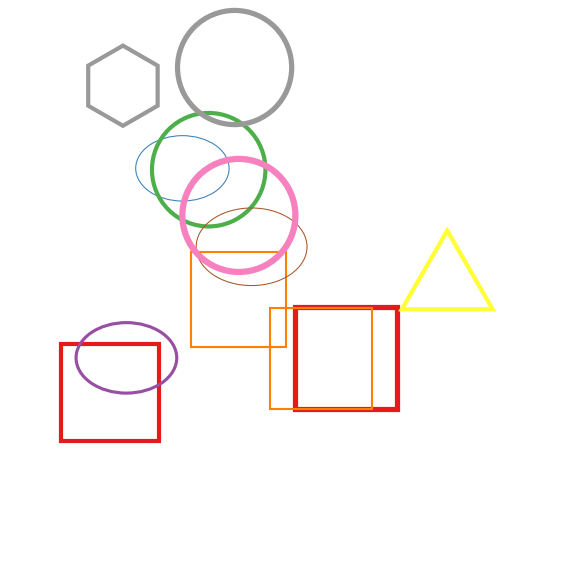[{"shape": "square", "thickness": 2.5, "radius": 0.44, "center": [0.599, 0.379]}, {"shape": "square", "thickness": 2, "radius": 0.42, "center": [0.191, 0.319]}, {"shape": "oval", "thickness": 0.5, "radius": 0.4, "center": [0.316, 0.708]}, {"shape": "circle", "thickness": 2, "radius": 0.49, "center": [0.361, 0.705]}, {"shape": "oval", "thickness": 1.5, "radius": 0.44, "center": [0.219, 0.379]}, {"shape": "square", "thickness": 1, "radius": 0.41, "center": [0.413, 0.481]}, {"shape": "square", "thickness": 1, "radius": 0.44, "center": [0.556, 0.378]}, {"shape": "triangle", "thickness": 2, "radius": 0.45, "center": [0.774, 0.509]}, {"shape": "oval", "thickness": 0.5, "radius": 0.48, "center": [0.436, 0.572]}, {"shape": "circle", "thickness": 3, "radius": 0.49, "center": [0.414, 0.626]}, {"shape": "circle", "thickness": 2.5, "radius": 0.49, "center": [0.406, 0.882]}, {"shape": "hexagon", "thickness": 2, "radius": 0.35, "center": [0.213, 0.851]}]